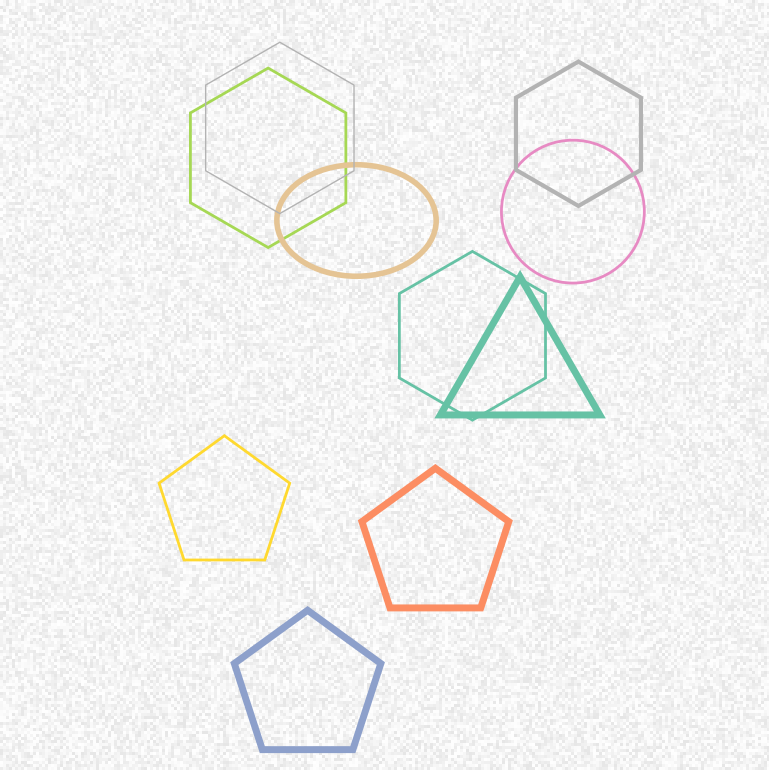[{"shape": "hexagon", "thickness": 1, "radius": 0.55, "center": [0.614, 0.564]}, {"shape": "triangle", "thickness": 2.5, "radius": 0.6, "center": [0.675, 0.521]}, {"shape": "pentagon", "thickness": 2.5, "radius": 0.5, "center": [0.565, 0.292]}, {"shape": "pentagon", "thickness": 2.5, "radius": 0.5, "center": [0.399, 0.107]}, {"shape": "circle", "thickness": 1, "radius": 0.46, "center": [0.744, 0.725]}, {"shape": "hexagon", "thickness": 1, "radius": 0.58, "center": [0.348, 0.795]}, {"shape": "pentagon", "thickness": 1, "radius": 0.45, "center": [0.291, 0.345]}, {"shape": "oval", "thickness": 2, "radius": 0.52, "center": [0.463, 0.714]}, {"shape": "hexagon", "thickness": 0.5, "radius": 0.56, "center": [0.363, 0.834]}, {"shape": "hexagon", "thickness": 1.5, "radius": 0.47, "center": [0.751, 0.826]}]